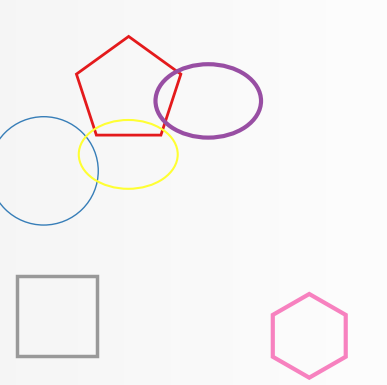[{"shape": "pentagon", "thickness": 2, "radius": 0.71, "center": [0.332, 0.764]}, {"shape": "circle", "thickness": 1, "radius": 0.7, "center": [0.113, 0.556]}, {"shape": "oval", "thickness": 3, "radius": 0.68, "center": [0.537, 0.738]}, {"shape": "oval", "thickness": 1.5, "radius": 0.64, "center": [0.331, 0.599]}, {"shape": "hexagon", "thickness": 3, "radius": 0.54, "center": [0.798, 0.128]}, {"shape": "square", "thickness": 2.5, "radius": 0.52, "center": [0.147, 0.179]}]